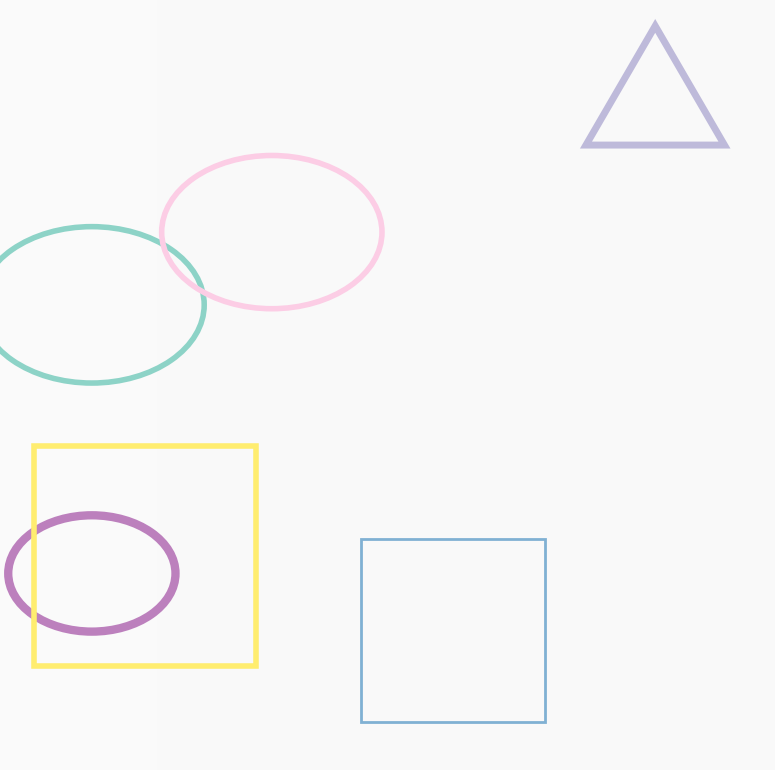[{"shape": "oval", "thickness": 2, "radius": 0.73, "center": [0.118, 0.604]}, {"shape": "triangle", "thickness": 2.5, "radius": 0.52, "center": [0.845, 0.863]}, {"shape": "square", "thickness": 1, "radius": 0.59, "center": [0.584, 0.181]}, {"shape": "oval", "thickness": 2, "radius": 0.71, "center": [0.351, 0.699]}, {"shape": "oval", "thickness": 3, "radius": 0.54, "center": [0.119, 0.255]}, {"shape": "square", "thickness": 2, "radius": 0.71, "center": [0.187, 0.278]}]